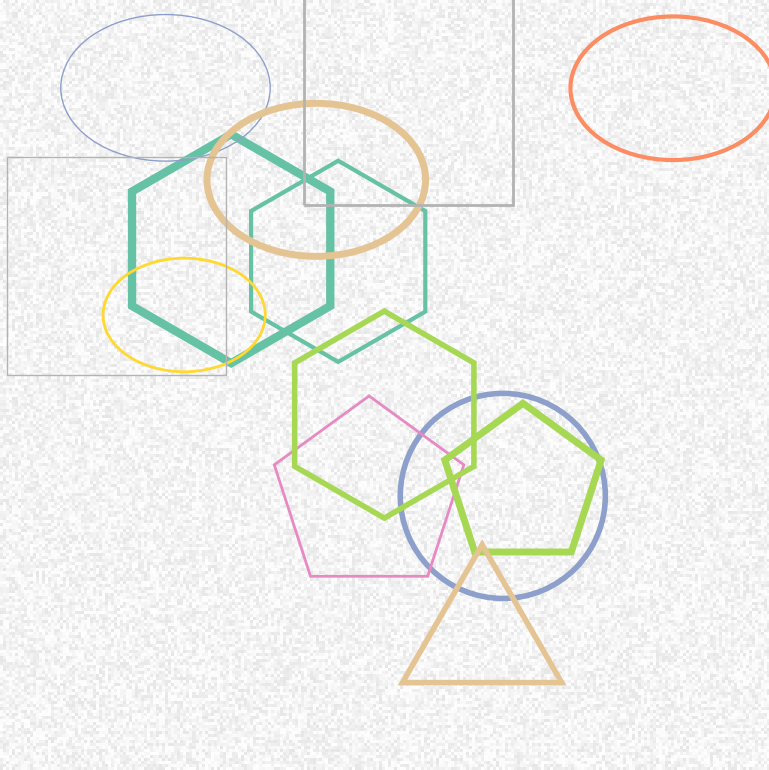[{"shape": "hexagon", "thickness": 3, "radius": 0.74, "center": [0.3, 0.677]}, {"shape": "hexagon", "thickness": 1.5, "radius": 0.65, "center": [0.439, 0.661]}, {"shape": "oval", "thickness": 1.5, "radius": 0.67, "center": [0.874, 0.885]}, {"shape": "oval", "thickness": 0.5, "radius": 0.68, "center": [0.215, 0.886]}, {"shape": "circle", "thickness": 2, "radius": 0.67, "center": [0.653, 0.356]}, {"shape": "pentagon", "thickness": 1, "radius": 0.65, "center": [0.479, 0.356]}, {"shape": "pentagon", "thickness": 2.5, "radius": 0.53, "center": [0.679, 0.369]}, {"shape": "hexagon", "thickness": 2, "radius": 0.67, "center": [0.499, 0.462]}, {"shape": "oval", "thickness": 1, "radius": 0.53, "center": [0.239, 0.591]}, {"shape": "oval", "thickness": 2.5, "radius": 0.71, "center": [0.411, 0.766]}, {"shape": "triangle", "thickness": 2, "radius": 0.6, "center": [0.626, 0.173]}, {"shape": "square", "thickness": 1, "radius": 0.68, "center": [0.531, 0.87]}, {"shape": "square", "thickness": 0.5, "radius": 0.71, "center": [0.151, 0.655]}]